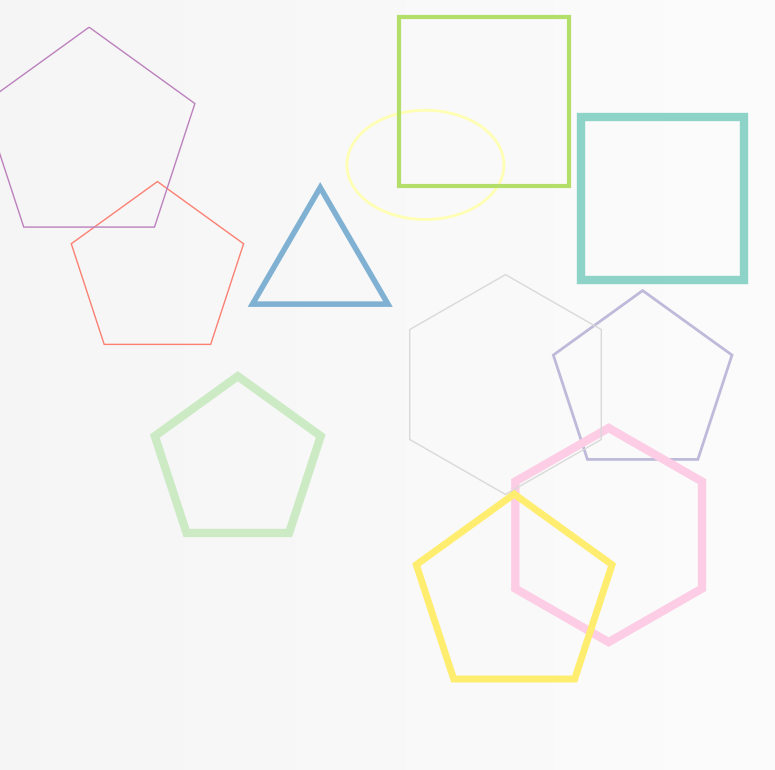[{"shape": "square", "thickness": 3, "radius": 0.53, "center": [0.855, 0.742]}, {"shape": "oval", "thickness": 1, "radius": 0.51, "center": [0.549, 0.786]}, {"shape": "pentagon", "thickness": 1, "radius": 0.61, "center": [0.829, 0.501]}, {"shape": "pentagon", "thickness": 0.5, "radius": 0.58, "center": [0.203, 0.647]}, {"shape": "triangle", "thickness": 2, "radius": 0.5, "center": [0.413, 0.655]}, {"shape": "square", "thickness": 1.5, "radius": 0.55, "center": [0.624, 0.868]}, {"shape": "hexagon", "thickness": 3, "radius": 0.7, "center": [0.785, 0.305]}, {"shape": "hexagon", "thickness": 0.5, "radius": 0.71, "center": [0.652, 0.501]}, {"shape": "pentagon", "thickness": 0.5, "radius": 0.72, "center": [0.115, 0.821]}, {"shape": "pentagon", "thickness": 3, "radius": 0.56, "center": [0.307, 0.399]}, {"shape": "pentagon", "thickness": 2.5, "radius": 0.66, "center": [0.663, 0.226]}]